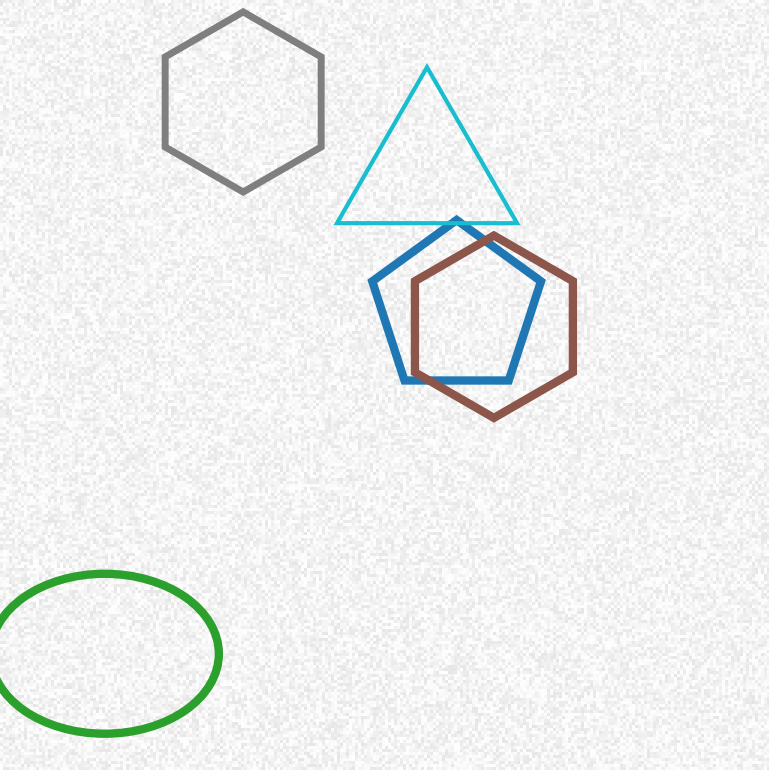[{"shape": "pentagon", "thickness": 3, "radius": 0.58, "center": [0.593, 0.599]}, {"shape": "oval", "thickness": 3, "radius": 0.74, "center": [0.136, 0.151]}, {"shape": "hexagon", "thickness": 3, "radius": 0.59, "center": [0.641, 0.576]}, {"shape": "hexagon", "thickness": 2.5, "radius": 0.58, "center": [0.316, 0.868]}, {"shape": "triangle", "thickness": 1.5, "radius": 0.68, "center": [0.555, 0.778]}]